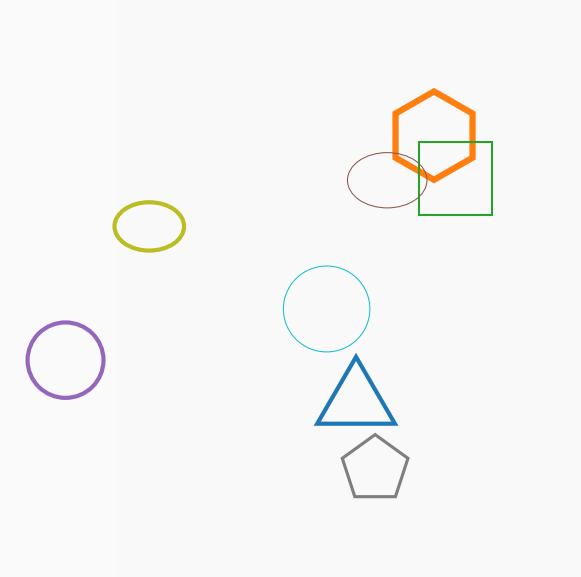[{"shape": "triangle", "thickness": 2, "radius": 0.39, "center": [0.613, 0.304]}, {"shape": "hexagon", "thickness": 3, "radius": 0.38, "center": [0.747, 0.764]}, {"shape": "square", "thickness": 1, "radius": 0.31, "center": [0.783, 0.69]}, {"shape": "circle", "thickness": 2, "radius": 0.33, "center": [0.113, 0.375]}, {"shape": "oval", "thickness": 0.5, "radius": 0.34, "center": [0.666, 0.687]}, {"shape": "pentagon", "thickness": 1.5, "radius": 0.3, "center": [0.645, 0.187]}, {"shape": "oval", "thickness": 2, "radius": 0.3, "center": [0.257, 0.607]}, {"shape": "circle", "thickness": 0.5, "radius": 0.37, "center": [0.562, 0.464]}]